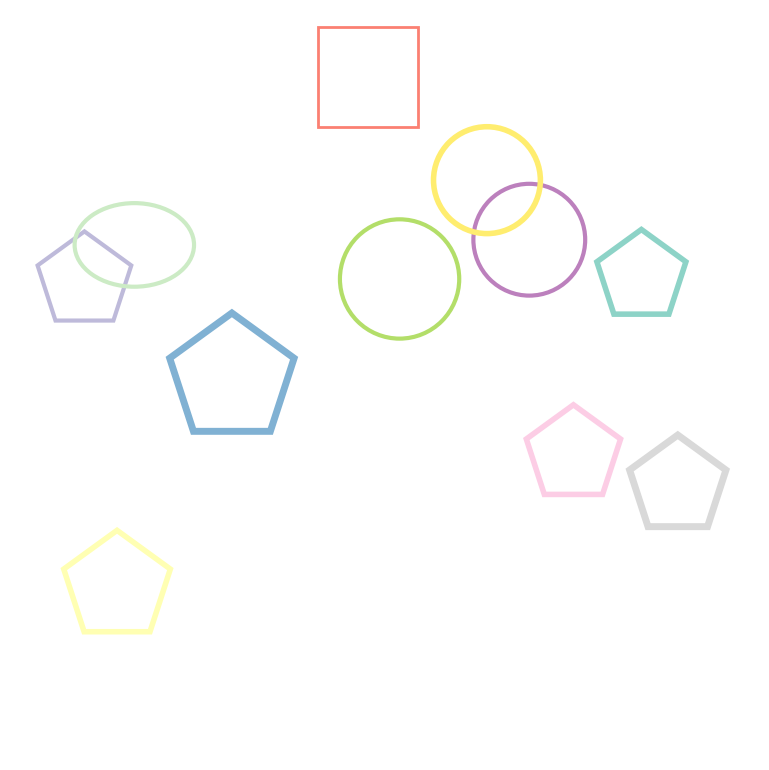[{"shape": "pentagon", "thickness": 2, "radius": 0.3, "center": [0.833, 0.641]}, {"shape": "pentagon", "thickness": 2, "radius": 0.36, "center": [0.152, 0.238]}, {"shape": "pentagon", "thickness": 1.5, "radius": 0.32, "center": [0.11, 0.635]}, {"shape": "square", "thickness": 1, "radius": 0.32, "center": [0.478, 0.9]}, {"shape": "pentagon", "thickness": 2.5, "radius": 0.42, "center": [0.301, 0.509]}, {"shape": "circle", "thickness": 1.5, "radius": 0.39, "center": [0.519, 0.638]}, {"shape": "pentagon", "thickness": 2, "radius": 0.32, "center": [0.745, 0.41]}, {"shape": "pentagon", "thickness": 2.5, "radius": 0.33, "center": [0.88, 0.369]}, {"shape": "circle", "thickness": 1.5, "radius": 0.36, "center": [0.687, 0.689]}, {"shape": "oval", "thickness": 1.5, "radius": 0.39, "center": [0.174, 0.682]}, {"shape": "circle", "thickness": 2, "radius": 0.35, "center": [0.632, 0.766]}]